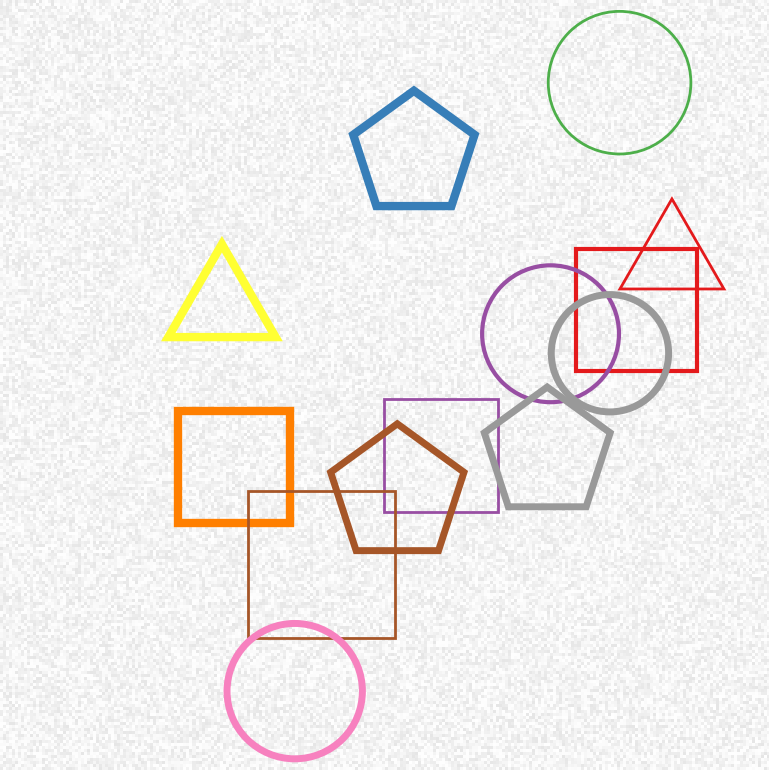[{"shape": "triangle", "thickness": 1, "radius": 0.39, "center": [0.873, 0.664]}, {"shape": "square", "thickness": 1.5, "radius": 0.39, "center": [0.827, 0.598]}, {"shape": "pentagon", "thickness": 3, "radius": 0.41, "center": [0.538, 0.799]}, {"shape": "circle", "thickness": 1, "radius": 0.46, "center": [0.805, 0.893]}, {"shape": "square", "thickness": 1, "radius": 0.37, "center": [0.572, 0.408]}, {"shape": "circle", "thickness": 1.5, "radius": 0.44, "center": [0.715, 0.567]}, {"shape": "square", "thickness": 3, "radius": 0.36, "center": [0.304, 0.394]}, {"shape": "triangle", "thickness": 3, "radius": 0.4, "center": [0.288, 0.602]}, {"shape": "square", "thickness": 1, "radius": 0.48, "center": [0.417, 0.267]}, {"shape": "pentagon", "thickness": 2.5, "radius": 0.46, "center": [0.516, 0.359]}, {"shape": "circle", "thickness": 2.5, "radius": 0.44, "center": [0.383, 0.102]}, {"shape": "pentagon", "thickness": 2.5, "radius": 0.43, "center": [0.711, 0.411]}, {"shape": "circle", "thickness": 2.5, "radius": 0.38, "center": [0.792, 0.541]}]